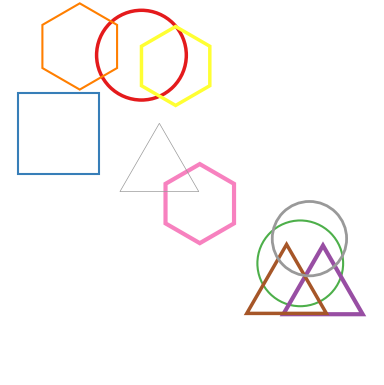[{"shape": "circle", "thickness": 2.5, "radius": 0.58, "center": [0.367, 0.857]}, {"shape": "square", "thickness": 1.5, "radius": 0.53, "center": [0.152, 0.653]}, {"shape": "circle", "thickness": 1.5, "radius": 0.56, "center": [0.78, 0.316]}, {"shape": "triangle", "thickness": 3, "radius": 0.59, "center": [0.839, 0.243]}, {"shape": "hexagon", "thickness": 1.5, "radius": 0.56, "center": [0.207, 0.879]}, {"shape": "hexagon", "thickness": 2.5, "radius": 0.51, "center": [0.456, 0.829]}, {"shape": "triangle", "thickness": 2.5, "radius": 0.6, "center": [0.744, 0.246]}, {"shape": "hexagon", "thickness": 3, "radius": 0.51, "center": [0.519, 0.471]}, {"shape": "circle", "thickness": 2, "radius": 0.48, "center": [0.804, 0.38]}, {"shape": "triangle", "thickness": 0.5, "radius": 0.59, "center": [0.414, 0.561]}]